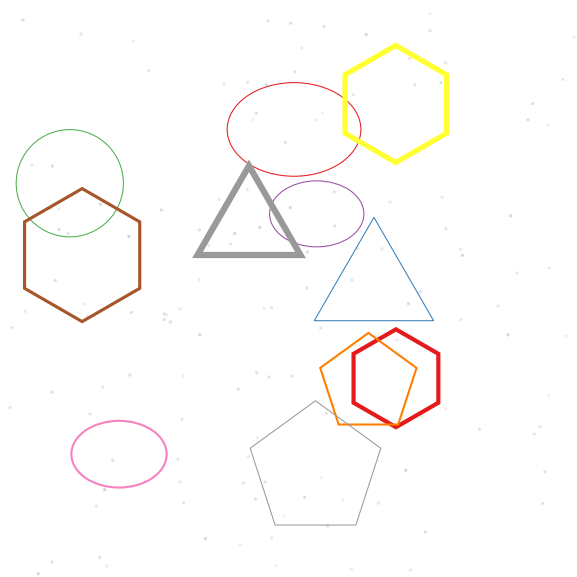[{"shape": "hexagon", "thickness": 2, "radius": 0.42, "center": [0.686, 0.344]}, {"shape": "oval", "thickness": 0.5, "radius": 0.58, "center": [0.509, 0.775]}, {"shape": "triangle", "thickness": 0.5, "radius": 0.6, "center": [0.648, 0.503]}, {"shape": "circle", "thickness": 0.5, "radius": 0.46, "center": [0.121, 0.682]}, {"shape": "oval", "thickness": 0.5, "radius": 0.41, "center": [0.548, 0.629]}, {"shape": "pentagon", "thickness": 1, "radius": 0.44, "center": [0.638, 0.335]}, {"shape": "hexagon", "thickness": 2.5, "radius": 0.51, "center": [0.685, 0.819]}, {"shape": "hexagon", "thickness": 1.5, "radius": 0.58, "center": [0.142, 0.557]}, {"shape": "oval", "thickness": 1, "radius": 0.41, "center": [0.206, 0.213]}, {"shape": "triangle", "thickness": 3, "radius": 0.51, "center": [0.431, 0.609]}, {"shape": "pentagon", "thickness": 0.5, "radius": 0.59, "center": [0.546, 0.186]}]